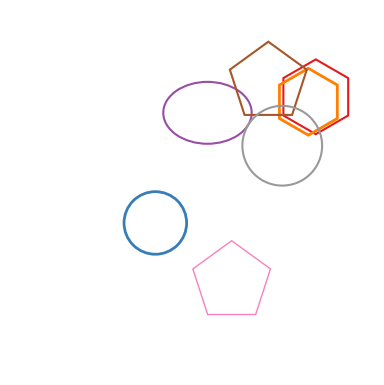[{"shape": "hexagon", "thickness": 1.5, "radius": 0.49, "center": [0.82, 0.749]}, {"shape": "circle", "thickness": 2, "radius": 0.41, "center": [0.403, 0.421]}, {"shape": "oval", "thickness": 1.5, "radius": 0.57, "center": [0.539, 0.707]}, {"shape": "hexagon", "thickness": 2, "radius": 0.43, "center": [0.801, 0.736]}, {"shape": "pentagon", "thickness": 1.5, "radius": 0.53, "center": [0.697, 0.787]}, {"shape": "pentagon", "thickness": 1, "radius": 0.53, "center": [0.602, 0.269]}, {"shape": "circle", "thickness": 1.5, "radius": 0.52, "center": [0.733, 0.621]}]